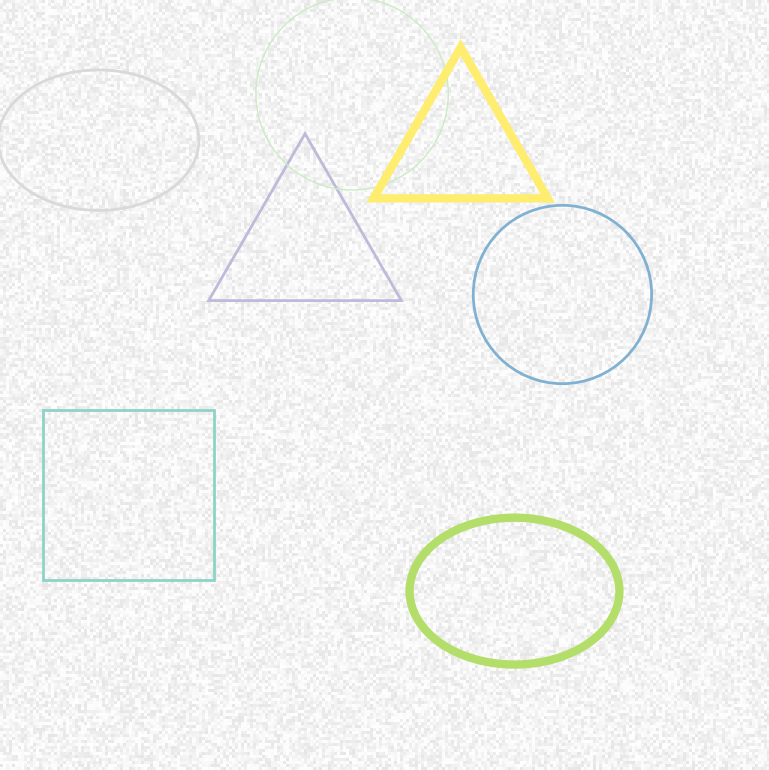[{"shape": "square", "thickness": 1, "radius": 0.55, "center": [0.167, 0.357]}, {"shape": "triangle", "thickness": 1, "radius": 0.72, "center": [0.396, 0.682]}, {"shape": "circle", "thickness": 1, "radius": 0.58, "center": [0.73, 0.618]}, {"shape": "oval", "thickness": 3, "radius": 0.68, "center": [0.668, 0.232]}, {"shape": "oval", "thickness": 1, "radius": 0.65, "center": [0.128, 0.818]}, {"shape": "circle", "thickness": 0.5, "radius": 0.62, "center": [0.457, 0.878]}, {"shape": "triangle", "thickness": 3, "radius": 0.65, "center": [0.598, 0.808]}]